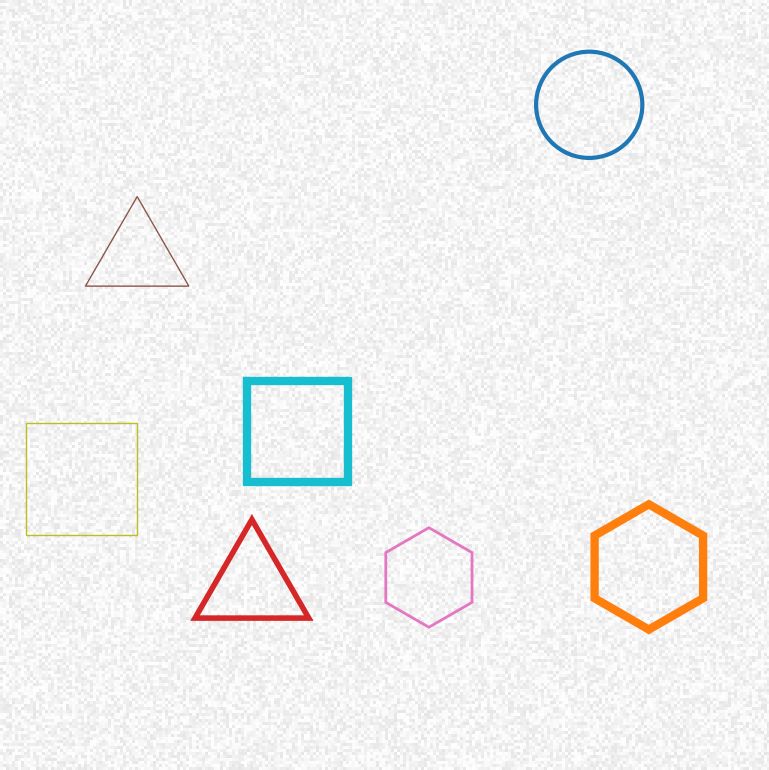[{"shape": "circle", "thickness": 1.5, "radius": 0.34, "center": [0.765, 0.864]}, {"shape": "hexagon", "thickness": 3, "radius": 0.41, "center": [0.843, 0.264]}, {"shape": "triangle", "thickness": 2, "radius": 0.43, "center": [0.327, 0.24]}, {"shape": "triangle", "thickness": 0.5, "radius": 0.39, "center": [0.178, 0.667]}, {"shape": "hexagon", "thickness": 1, "radius": 0.32, "center": [0.557, 0.25]}, {"shape": "square", "thickness": 0.5, "radius": 0.36, "center": [0.106, 0.378]}, {"shape": "square", "thickness": 3, "radius": 0.33, "center": [0.387, 0.44]}]